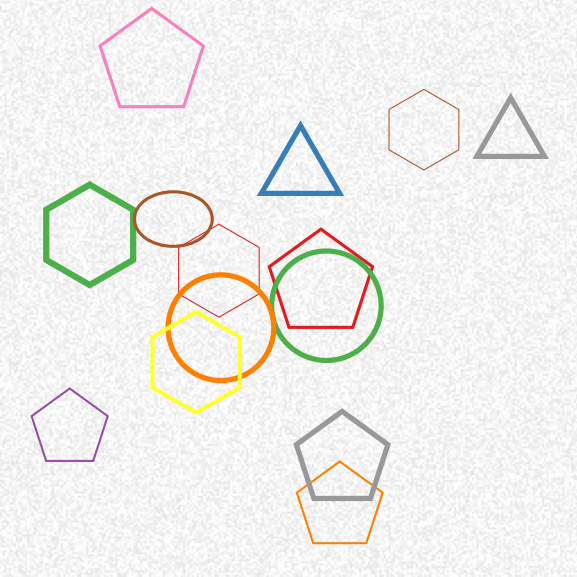[{"shape": "pentagon", "thickness": 1.5, "radius": 0.47, "center": [0.556, 0.508]}, {"shape": "hexagon", "thickness": 0.5, "radius": 0.4, "center": [0.379, 0.53]}, {"shape": "triangle", "thickness": 2.5, "radius": 0.39, "center": [0.52, 0.703]}, {"shape": "circle", "thickness": 2.5, "radius": 0.47, "center": [0.565, 0.47]}, {"shape": "hexagon", "thickness": 3, "radius": 0.43, "center": [0.155, 0.592]}, {"shape": "pentagon", "thickness": 1, "radius": 0.35, "center": [0.121, 0.257]}, {"shape": "circle", "thickness": 2.5, "radius": 0.46, "center": [0.383, 0.432]}, {"shape": "pentagon", "thickness": 1, "radius": 0.39, "center": [0.588, 0.122]}, {"shape": "hexagon", "thickness": 2, "radius": 0.44, "center": [0.34, 0.372]}, {"shape": "oval", "thickness": 1.5, "radius": 0.34, "center": [0.3, 0.62]}, {"shape": "hexagon", "thickness": 0.5, "radius": 0.35, "center": [0.734, 0.775]}, {"shape": "pentagon", "thickness": 1.5, "radius": 0.47, "center": [0.263, 0.89]}, {"shape": "triangle", "thickness": 2.5, "radius": 0.34, "center": [0.884, 0.762]}, {"shape": "pentagon", "thickness": 2.5, "radius": 0.42, "center": [0.592, 0.203]}]